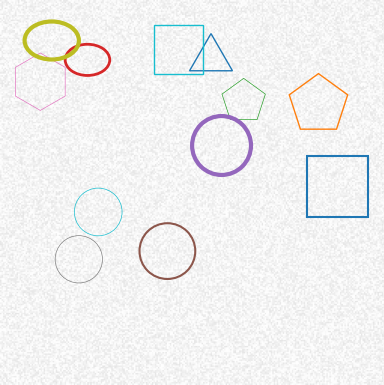[{"shape": "triangle", "thickness": 1, "radius": 0.32, "center": [0.548, 0.848]}, {"shape": "square", "thickness": 1.5, "radius": 0.4, "center": [0.877, 0.516]}, {"shape": "pentagon", "thickness": 1, "radius": 0.4, "center": [0.827, 0.729]}, {"shape": "pentagon", "thickness": 0.5, "radius": 0.3, "center": [0.633, 0.737]}, {"shape": "oval", "thickness": 2, "radius": 0.29, "center": [0.227, 0.845]}, {"shape": "circle", "thickness": 3, "radius": 0.38, "center": [0.575, 0.622]}, {"shape": "circle", "thickness": 1.5, "radius": 0.36, "center": [0.435, 0.348]}, {"shape": "hexagon", "thickness": 0.5, "radius": 0.37, "center": [0.105, 0.788]}, {"shape": "circle", "thickness": 0.5, "radius": 0.31, "center": [0.205, 0.327]}, {"shape": "oval", "thickness": 3, "radius": 0.35, "center": [0.134, 0.895]}, {"shape": "circle", "thickness": 0.5, "radius": 0.31, "center": [0.255, 0.449]}, {"shape": "square", "thickness": 1, "radius": 0.32, "center": [0.463, 0.871]}]